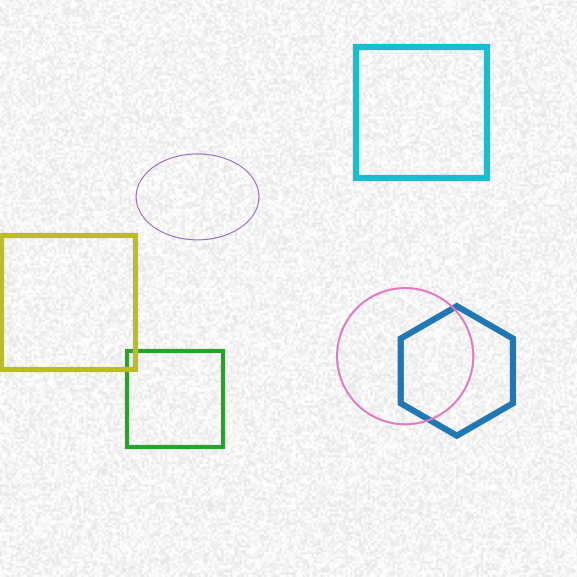[{"shape": "hexagon", "thickness": 3, "radius": 0.56, "center": [0.791, 0.357]}, {"shape": "square", "thickness": 2, "radius": 0.42, "center": [0.303, 0.308]}, {"shape": "oval", "thickness": 0.5, "radius": 0.53, "center": [0.342, 0.658]}, {"shape": "circle", "thickness": 1, "radius": 0.59, "center": [0.702, 0.382]}, {"shape": "square", "thickness": 2.5, "radius": 0.58, "center": [0.117, 0.476]}, {"shape": "square", "thickness": 3, "radius": 0.57, "center": [0.731, 0.804]}]